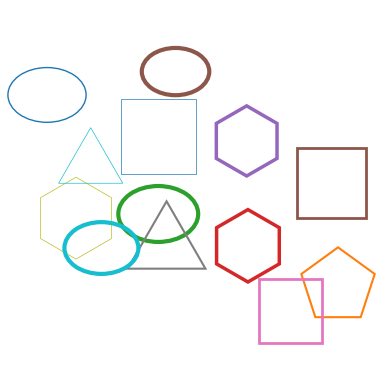[{"shape": "square", "thickness": 0.5, "radius": 0.49, "center": [0.412, 0.646]}, {"shape": "oval", "thickness": 1, "radius": 0.51, "center": [0.122, 0.753]}, {"shape": "pentagon", "thickness": 1.5, "radius": 0.5, "center": [0.878, 0.257]}, {"shape": "oval", "thickness": 3, "radius": 0.52, "center": [0.411, 0.444]}, {"shape": "hexagon", "thickness": 2.5, "radius": 0.47, "center": [0.644, 0.362]}, {"shape": "hexagon", "thickness": 2.5, "radius": 0.46, "center": [0.641, 0.634]}, {"shape": "square", "thickness": 2, "radius": 0.45, "center": [0.861, 0.525]}, {"shape": "oval", "thickness": 3, "radius": 0.44, "center": [0.456, 0.814]}, {"shape": "square", "thickness": 2, "radius": 0.41, "center": [0.755, 0.192]}, {"shape": "triangle", "thickness": 1.5, "radius": 0.58, "center": [0.433, 0.36]}, {"shape": "hexagon", "thickness": 0.5, "radius": 0.53, "center": [0.197, 0.433]}, {"shape": "oval", "thickness": 3, "radius": 0.48, "center": [0.263, 0.356]}, {"shape": "triangle", "thickness": 0.5, "radius": 0.48, "center": [0.236, 0.572]}]